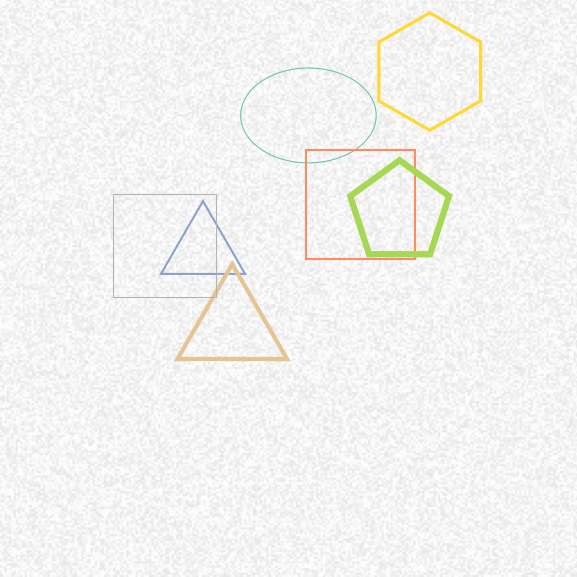[{"shape": "oval", "thickness": 0.5, "radius": 0.59, "center": [0.534, 0.799]}, {"shape": "square", "thickness": 1, "radius": 0.47, "center": [0.624, 0.645]}, {"shape": "triangle", "thickness": 1, "radius": 0.42, "center": [0.352, 0.567]}, {"shape": "pentagon", "thickness": 3, "radius": 0.45, "center": [0.692, 0.632]}, {"shape": "hexagon", "thickness": 1.5, "radius": 0.51, "center": [0.744, 0.875]}, {"shape": "triangle", "thickness": 2, "radius": 0.55, "center": [0.402, 0.432]}, {"shape": "square", "thickness": 0.5, "radius": 0.45, "center": [0.284, 0.574]}]